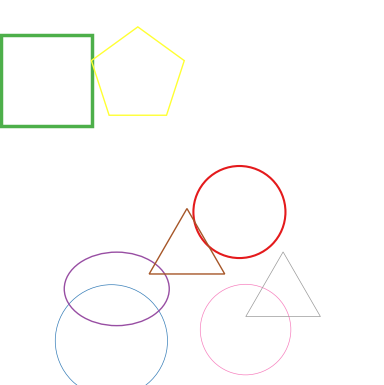[{"shape": "circle", "thickness": 1.5, "radius": 0.6, "center": [0.622, 0.449]}, {"shape": "circle", "thickness": 0.5, "radius": 0.73, "center": [0.289, 0.115]}, {"shape": "square", "thickness": 2.5, "radius": 0.59, "center": [0.121, 0.791]}, {"shape": "oval", "thickness": 1, "radius": 0.68, "center": [0.303, 0.25]}, {"shape": "pentagon", "thickness": 1, "radius": 0.63, "center": [0.358, 0.803]}, {"shape": "triangle", "thickness": 1, "radius": 0.57, "center": [0.486, 0.345]}, {"shape": "circle", "thickness": 0.5, "radius": 0.59, "center": [0.638, 0.144]}, {"shape": "triangle", "thickness": 0.5, "radius": 0.56, "center": [0.735, 0.234]}]